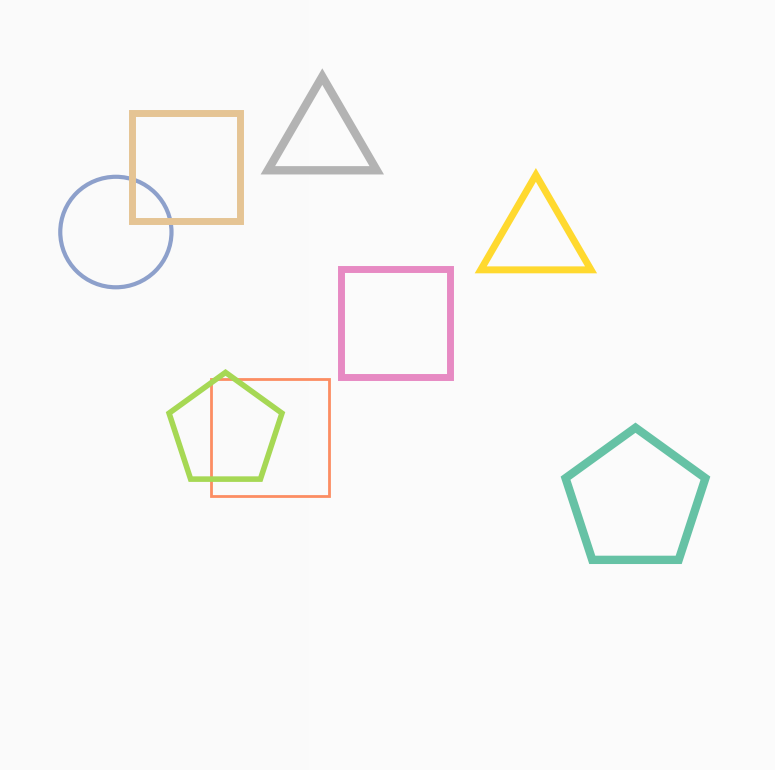[{"shape": "pentagon", "thickness": 3, "radius": 0.47, "center": [0.82, 0.35]}, {"shape": "square", "thickness": 1, "radius": 0.38, "center": [0.349, 0.432]}, {"shape": "circle", "thickness": 1.5, "radius": 0.36, "center": [0.15, 0.699]}, {"shape": "square", "thickness": 2.5, "radius": 0.35, "center": [0.51, 0.581]}, {"shape": "pentagon", "thickness": 2, "radius": 0.38, "center": [0.291, 0.44]}, {"shape": "triangle", "thickness": 2.5, "radius": 0.41, "center": [0.691, 0.691]}, {"shape": "square", "thickness": 2.5, "radius": 0.35, "center": [0.24, 0.783]}, {"shape": "triangle", "thickness": 3, "radius": 0.41, "center": [0.416, 0.819]}]